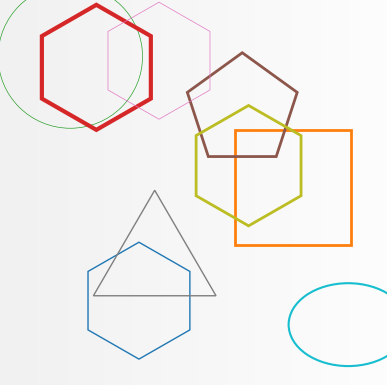[{"shape": "hexagon", "thickness": 1, "radius": 0.76, "center": [0.359, 0.219]}, {"shape": "square", "thickness": 2, "radius": 0.74, "center": [0.757, 0.512]}, {"shape": "circle", "thickness": 0.5, "radius": 0.93, "center": [0.181, 0.853]}, {"shape": "hexagon", "thickness": 3, "radius": 0.81, "center": [0.249, 0.825]}, {"shape": "pentagon", "thickness": 2, "radius": 0.75, "center": [0.625, 0.714]}, {"shape": "hexagon", "thickness": 0.5, "radius": 0.76, "center": [0.41, 0.842]}, {"shape": "triangle", "thickness": 1, "radius": 0.91, "center": [0.399, 0.323]}, {"shape": "hexagon", "thickness": 2, "radius": 0.78, "center": [0.641, 0.57]}, {"shape": "oval", "thickness": 1.5, "radius": 0.77, "center": [0.899, 0.157]}]